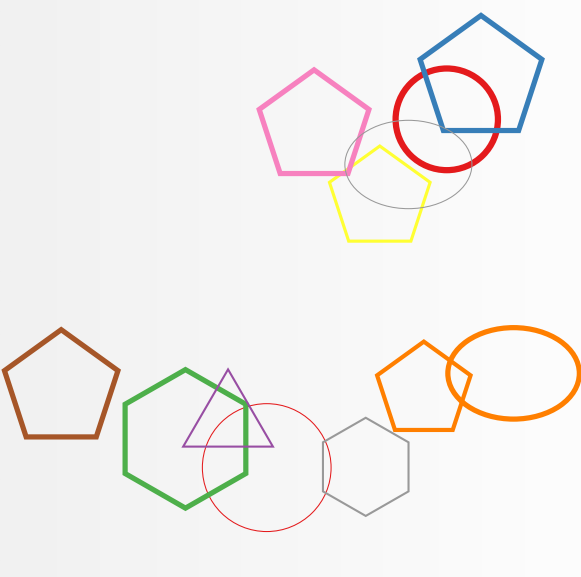[{"shape": "circle", "thickness": 3, "radius": 0.44, "center": [0.769, 0.792]}, {"shape": "circle", "thickness": 0.5, "radius": 0.55, "center": [0.459, 0.189]}, {"shape": "pentagon", "thickness": 2.5, "radius": 0.55, "center": [0.828, 0.862]}, {"shape": "hexagon", "thickness": 2.5, "radius": 0.6, "center": [0.319, 0.239]}, {"shape": "triangle", "thickness": 1, "radius": 0.45, "center": [0.392, 0.27]}, {"shape": "pentagon", "thickness": 2, "radius": 0.42, "center": [0.729, 0.323]}, {"shape": "oval", "thickness": 2.5, "radius": 0.57, "center": [0.884, 0.353]}, {"shape": "pentagon", "thickness": 1.5, "radius": 0.46, "center": [0.653, 0.655]}, {"shape": "pentagon", "thickness": 2.5, "radius": 0.51, "center": [0.105, 0.326]}, {"shape": "pentagon", "thickness": 2.5, "radius": 0.5, "center": [0.54, 0.779]}, {"shape": "hexagon", "thickness": 1, "radius": 0.42, "center": [0.629, 0.191]}, {"shape": "oval", "thickness": 0.5, "radius": 0.55, "center": [0.703, 0.714]}]